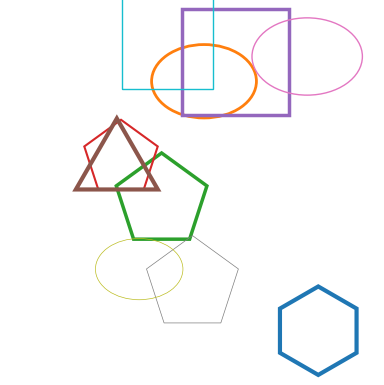[{"shape": "hexagon", "thickness": 3, "radius": 0.57, "center": [0.827, 0.141]}, {"shape": "oval", "thickness": 2, "radius": 0.68, "center": [0.53, 0.789]}, {"shape": "pentagon", "thickness": 2.5, "radius": 0.62, "center": [0.42, 0.479]}, {"shape": "pentagon", "thickness": 1.5, "radius": 0.5, "center": [0.314, 0.589]}, {"shape": "square", "thickness": 2.5, "radius": 0.69, "center": [0.613, 0.839]}, {"shape": "triangle", "thickness": 3, "radius": 0.61, "center": [0.303, 0.569]}, {"shape": "oval", "thickness": 1, "radius": 0.72, "center": [0.798, 0.853]}, {"shape": "pentagon", "thickness": 0.5, "radius": 0.63, "center": [0.5, 0.263]}, {"shape": "oval", "thickness": 0.5, "radius": 0.57, "center": [0.362, 0.301]}, {"shape": "square", "thickness": 1, "radius": 0.59, "center": [0.435, 0.885]}]